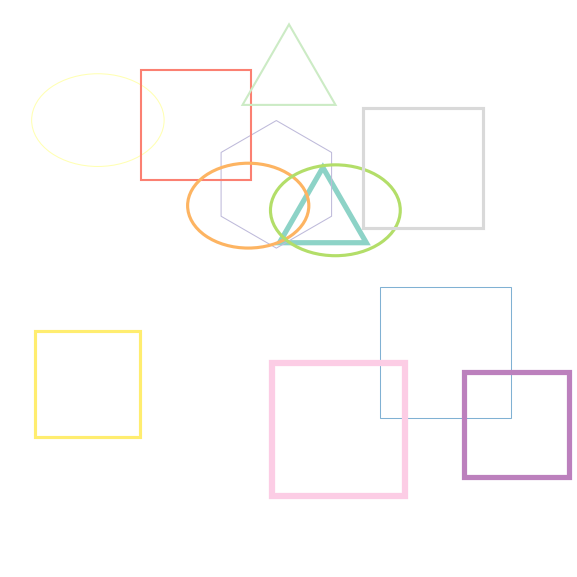[{"shape": "triangle", "thickness": 2.5, "radius": 0.43, "center": [0.559, 0.622]}, {"shape": "oval", "thickness": 0.5, "radius": 0.57, "center": [0.169, 0.791]}, {"shape": "hexagon", "thickness": 0.5, "radius": 0.55, "center": [0.479, 0.68]}, {"shape": "square", "thickness": 1, "radius": 0.48, "center": [0.34, 0.782]}, {"shape": "square", "thickness": 0.5, "radius": 0.57, "center": [0.772, 0.389]}, {"shape": "oval", "thickness": 1.5, "radius": 0.52, "center": [0.43, 0.643]}, {"shape": "oval", "thickness": 1.5, "radius": 0.56, "center": [0.581, 0.635]}, {"shape": "square", "thickness": 3, "radius": 0.58, "center": [0.587, 0.256]}, {"shape": "square", "thickness": 1.5, "radius": 0.52, "center": [0.733, 0.708]}, {"shape": "square", "thickness": 2.5, "radius": 0.45, "center": [0.895, 0.264]}, {"shape": "triangle", "thickness": 1, "radius": 0.46, "center": [0.5, 0.864]}, {"shape": "square", "thickness": 1.5, "radius": 0.46, "center": [0.151, 0.334]}]